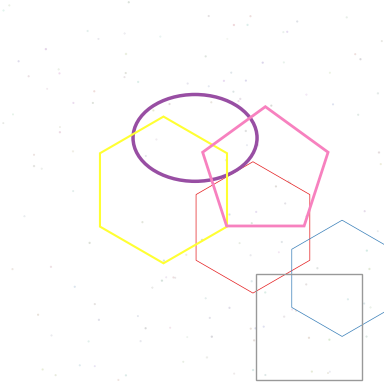[{"shape": "hexagon", "thickness": 0.5, "radius": 0.85, "center": [0.657, 0.409]}, {"shape": "hexagon", "thickness": 0.5, "radius": 0.75, "center": [0.889, 0.277]}, {"shape": "oval", "thickness": 2.5, "radius": 0.81, "center": [0.507, 0.642]}, {"shape": "hexagon", "thickness": 1.5, "radius": 0.95, "center": [0.425, 0.507]}, {"shape": "pentagon", "thickness": 2, "radius": 0.86, "center": [0.689, 0.552]}, {"shape": "square", "thickness": 1, "radius": 0.69, "center": [0.803, 0.15]}]